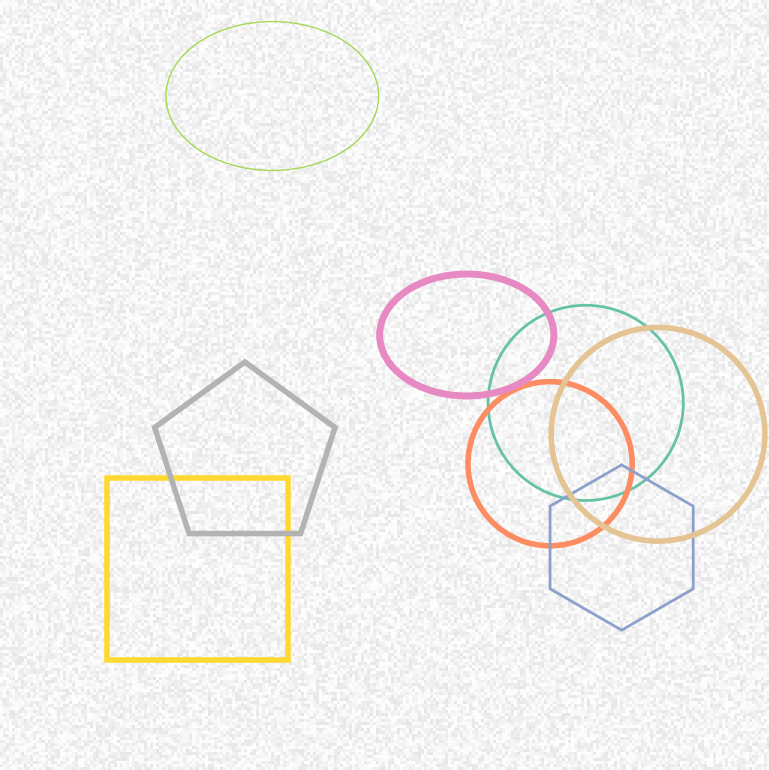[{"shape": "circle", "thickness": 1, "radius": 0.63, "center": [0.761, 0.477]}, {"shape": "circle", "thickness": 2, "radius": 0.53, "center": [0.714, 0.398]}, {"shape": "hexagon", "thickness": 1, "radius": 0.54, "center": [0.807, 0.289]}, {"shape": "oval", "thickness": 2.5, "radius": 0.57, "center": [0.606, 0.565]}, {"shape": "oval", "thickness": 0.5, "radius": 0.69, "center": [0.354, 0.875]}, {"shape": "square", "thickness": 2, "radius": 0.59, "center": [0.256, 0.261]}, {"shape": "circle", "thickness": 2, "radius": 0.69, "center": [0.855, 0.436]}, {"shape": "pentagon", "thickness": 2, "radius": 0.62, "center": [0.318, 0.407]}]